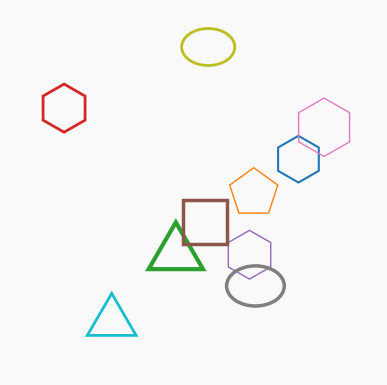[{"shape": "hexagon", "thickness": 1.5, "radius": 0.3, "center": [0.77, 0.587]}, {"shape": "pentagon", "thickness": 1, "radius": 0.33, "center": [0.655, 0.499]}, {"shape": "triangle", "thickness": 3, "radius": 0.41, "center": [0.454, 0.341]}, {"shape": "hexagon", "thickness": 2, "radius": 0.31, "center": [0.165, 0.719]}, {"shape": "hexagon", "thickness": 1, "radius": 0.32, "center": [0.644, 0.338]}, {"shape": "square", "thickness": 2.5, "radius": 0.29, "center": [0.529, 0.423]}, {"shape": "hexagon", "thickness": 1, "radius": 0.38, "center": [0.836, 0.669]}, {"shape": "oval", "thickness": 2.5, "radius": 0.37, "center": [0.659, 0.257]}, {"shape": "oval", "thickness": 2, "radius": 0.34, "center": [0.537, 0.878]}, {"shape": "triangle", "thickness": 2, "radius": 0.36, "center": [0.288, 0.165]}]